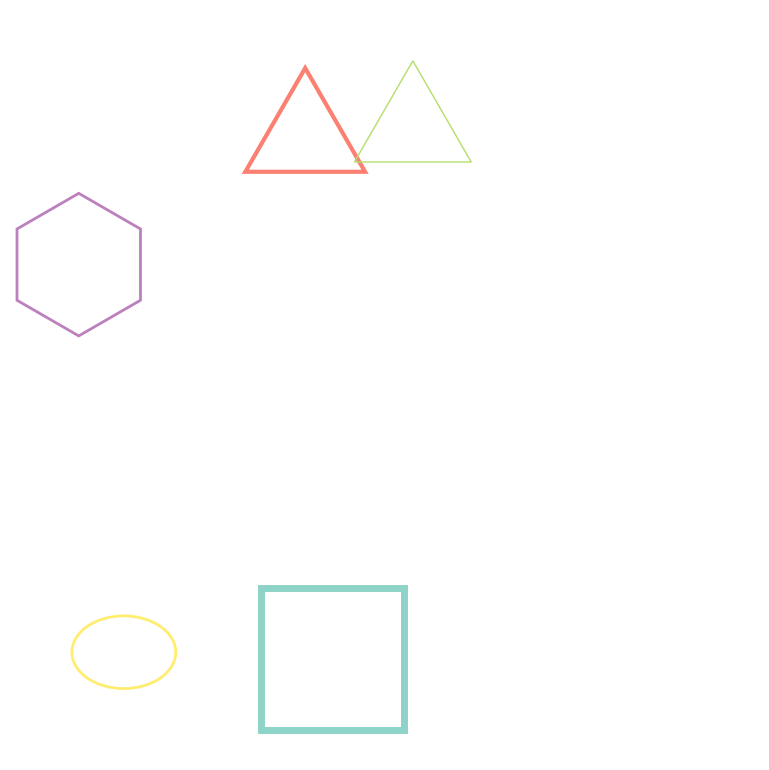[{"shape": "square", "thickness": 2.5, "radius": 0.46, "center": [0.432, 0.144]}, {"shape": "triangle", "thickness": 1.5, "radius": 0.45, "center": [0.396, 0.822]}, {"shape": "triangle", "thickness": 0.5, "radius": 0.44, "center": [0.536, 0.833]}, {"shape": "hexagon", "thickness": 1, "radius": 0.46, "center": [0.102, 0.656]}, {"shape": "oval", "thickness": 1, "radius": 0.34, "center": [0.161, 0.153]}]